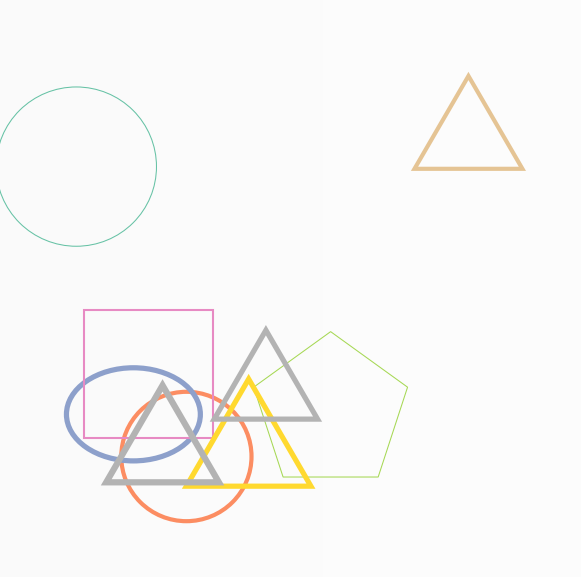[{"shape": "circle", "thickness": 0.5, "radius": 0.69, "center": [0.131, 0.711]}, {"shape": "circle", "thickness": 2, "radius": 0.56, "center": [0.321, 0.209]}, {"shape": "oval", "thickness": 2.5, "radius": 0.58, "center": [0.23, 0.282]}, {"shape": "square", "thickness": 1, "radius": 0.55, "center": [0.256, 0.352]}, {"shape": "pentagon", "thickness": 0.5, "radius": 0.7, "center": [0.569, 0.286]}, {"shape": "triangle", "thickness": 2.5, "radius": 0.62, "center": [0.428, 0.219]}, {"shape": "triangle", "thickness": 2, "radius": 0.54, "center": [0.806, 0.76]}, {"shape": "triangle", "thickness": 3, "radius": 0.56, "center": [0.28, 0.22]}, {"shape": "triangle", "thickness": 2.5, "radius": 0.51, "center": [0.457, 0.325]}]